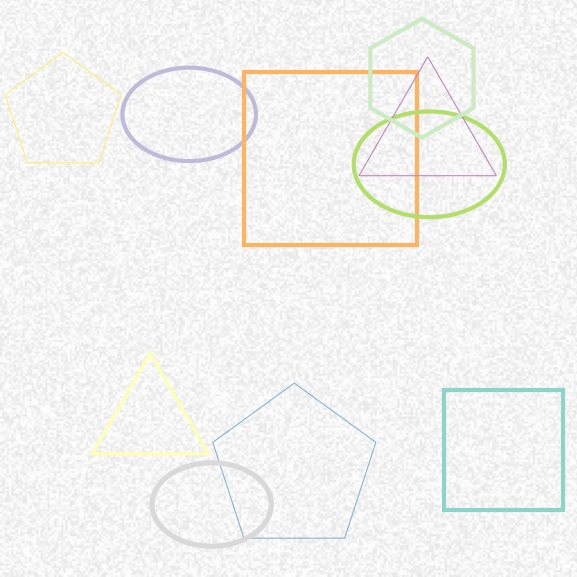[{"shape": "square", "thickness": 2, "radius": 0.52, "center": [0.872, 0.22]}, {"shape": "triangle", "thickness": 1.5, "radius": 0.58, "center": [0.26, 0.271]}, {"shape": "oval", "thickness": 2, "radius": 0.58, "center": [0.328, 0.801]}, {"shape": "pentagon", "thickness": 0.5, "radius": 0.74, "center": [0.51, 0.187]}, {"shape": "square", "thickness": 2, "radius": 0.75, "center": [0.573, 0.725]}, {"shape": "oval", "thickness": 2, "radius": 0.65, "center": [0.743, 0.715]}, {"shape": "oval", "thickness": 2.5, "radius": 0.52, "center": [0.367, 0.126]}, {"shape": "triangle", "thickness": 0.5, "radius": 0.69, "center": [0.741, 0.764]}, {"shape": "hexagon", "thickness": 2, "radius": 0.52, "center": [0.731, 0.864]}, {"shape": "pentagon", "thickness": 0.5, "radius": 0.53, "center": [0.109, 0.803]}]